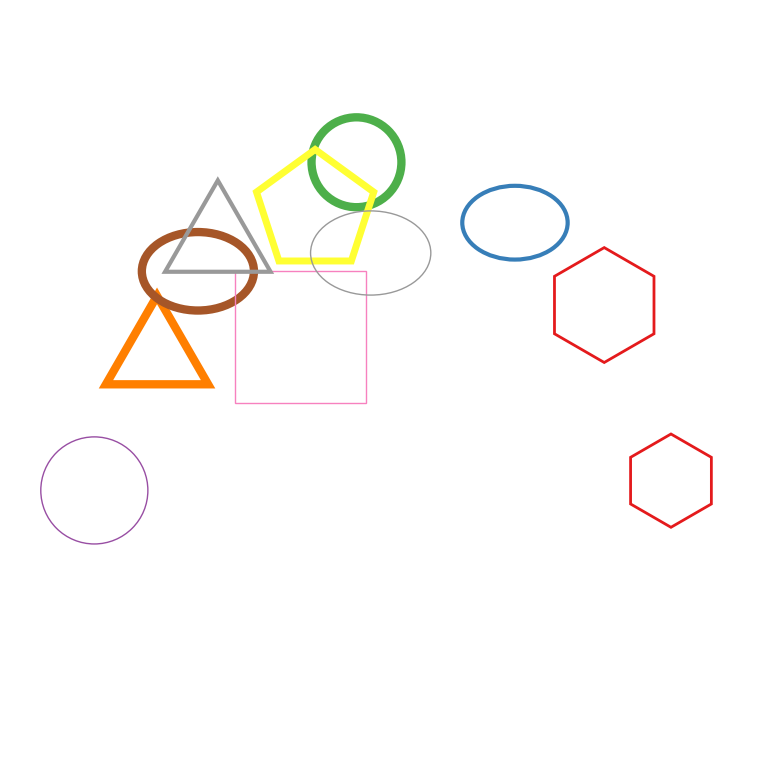[{"shape": "hexagon", "thickness": 1, "radius": 0.37, "center": [0.785, 0.604]}, {"shape": "hexagon", "thickness": 1, "radius": 0.3, "center": [0.871, 0.376]}, {"shape": "oval", "thickness": 1.5, "radius": 0.34, "center": [0.669, 0.711]}, {"shape": "circle", "thickness": 3, "radius": 0.29, "center": [0.463, 0.789]}, {"shape": "circle", "thickness": 0.5, "radius": 0.35, "center": [0.123, 0.363]}, {"shape": "triangle", "thickness": 3, "radius": 0.38, "center": [0.204, 0.539]}, {"shape": "pentagon", "thickness": 2.5, "radius": 0.4, "center": [0.409, 0.726]}, {"shape": "oval", "thickness": 3, "radius": 0.36, "center": [0.257, 0.648]}, {"shape": "square", "thickness": 0.5, "radius": 0.43, "center": [0.39, 0.562]}, {"shape": "triangle", "thickness": 1.5, "radius": 0.4, "center": [0.283, 0.687]}, {"shape": "oval", "thickness": 0.5, "radius": 0.39, "center": [0.481, 0.671]}]